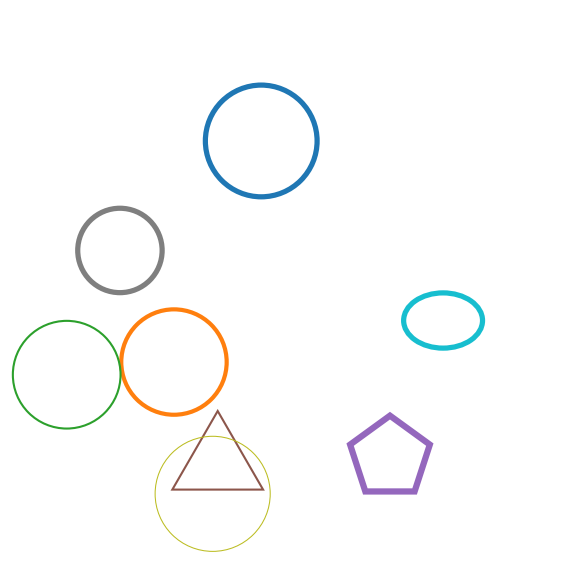[{"shape": "circle", "thickness": 2.5, "radius": 0.48, "center": [0.452, 0.755]}, {"shape": "circle", "thickness": 2, "radius": 0.46, "center": [0.301, 0.372]}, {"shape": "circle", "thickness": 1, "radius": 0.47, "center": [0.115, 0.35]}, {"shape": "pentagon", "thickness": 3, "radius": 0.36, "center": [0.675, 0.207]}, {"shape": "triangle", "thickness": 1, "radius": 0.45, "center": [0.377, 0.197]}, {"shape": "circle", "thickness": 2.5, "radius": 0.37, "center": [0.208, 0.565]}, {"shape": "circle", "thickness": 0.5, "radius": 0.5, "center": [0.368, 0.144]}, {"shape": "oval", "thickness": 2.5, "radius": 0.34, "center": [0.767, 0.444]}]